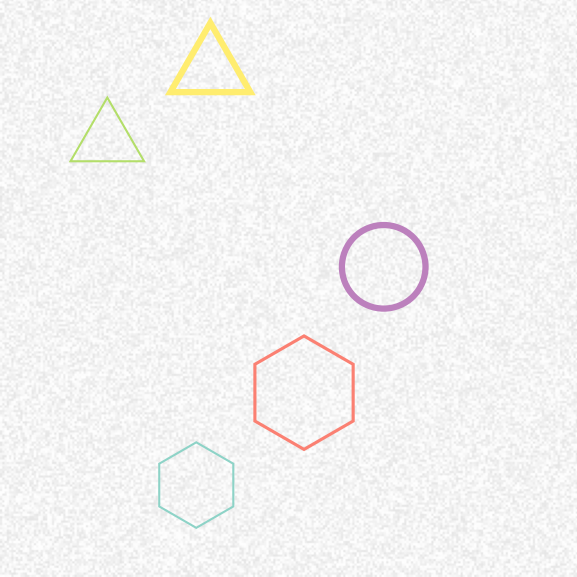[{"shape": "hexagon", "thickness": 1, "radius": 0.37, "center": [0.34, 0.159]}, {"shape": "hexagon", "thickness": 1.5, "radius": 0.49, "center": [0.526, 0.319]}, {"shape": "triangle", "thickness": 1, "radius": 0.37, "center": [0.186, 0.757]}, {"shape": "circle", "thickness": 3, "radius": 0.36, "center": [0.664, 0.537]}, {"shape": "triangle", "thickness": 3, "radius": 0.4, "center": [0.364, 0.88]}]